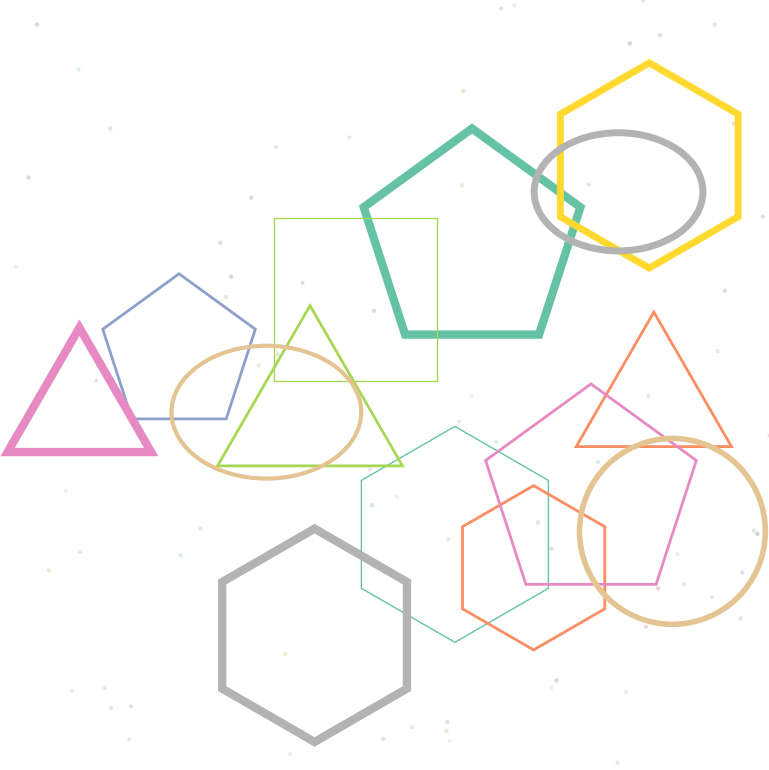[{"shape": "hexagon", "thickness": 0.5, "radius": 0.7, "center": [0.591, 0.306]}, {"shape": "pentagon", "thickness": 3, "radius": 0.74, "center": [0.613, 0.685]}, {"shape": "triangle", "thickness": 1, "radius": 0.58, "center": [0.849, 0.478]}, {"shape": "hexagon", "thickness": 1, "radius": 0.53, "center": [0.693, 0.263]}, {"shape": "pentagon", "thickness": 1, "radius": 0.52, "center": [0.233, 0.54]}, {"shape": "triangle", "thickness": 3, "radius": 0.54, "center": [0.103, 0.467]}, {"shape": "pentagon", "thickness": 1, "radius": 0.72, "center": [0.768, 0.358]}, {"shape": "square", "thickness": 0.5, "radius": 0.53, "center": [0.462, 0.611]}, {"shape": "triangle", "thickness": 1, "radius": 0.69, "center": [0.403, 0.464]}, {"shape": "hexagon", "thickness": 2.5, "radius": 0.67, "center": [0.843, 0.785]}, {"shape": "circle", "thickness": 2, "radius": 0.6, "center": [0.873, 0.31]}, {"shape": "oval", "thickness": 1.5, "radius": 0.62, "center": [0.346, 0.465]}, {"shape": "oval", "thickness": 2.5, "radius": 0.55, "center": [0.803, 0.751]}, {"shape": "hexagon", "thickness": 3, "radius": 0.69, "center": [0.409, 0.175]}]